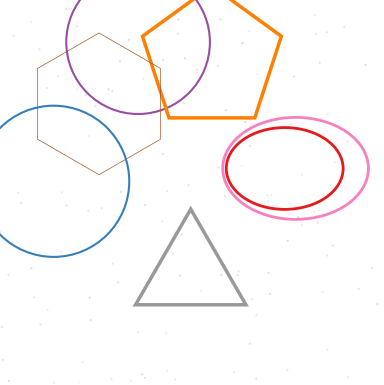[{"shape": "oval", "thickness": 2, "radius": 0.76, "center": [0.739, 0.562]}, {"shape": "circle", "thickness": 1.5, "radius": 0.98, "center": [0.139, 0.529]}, {"shape": "circle", "thickness": 1.5, "radius": 0.93, "center": [0.359, 0.89]}, {"shape": "pentagon", "thickness": 2.5, "radius": 0.95, "center": [0.55, 0.847]}, {"shape": "hexagon", "thickness": 0.5, "radius": 0.92, "center": [0.257, 0.73]}, {"shape": "oval", "thickness": 2, "radius": 0.95, "center": [0.768, 0.563]}, {"shape": "triangle", "thickness": 2.5, "radius": 0.83, "center": [0.495, 0.291]}]